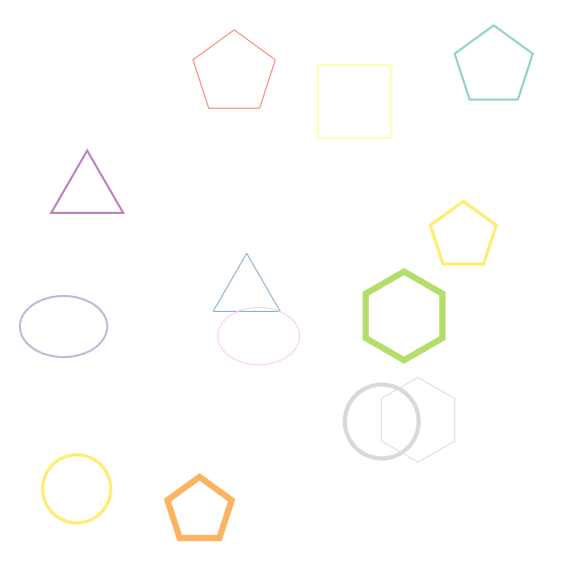[{"shape": "pentagon", "thickness": 1, "radius": 0.36, "center": [0.855, 0.884]}, {"shape": "square", "thickness": 1, "radius": 0.31, "center": [0.614, 0.824]}, {"shape": "oval", "thickness": 1, "radius": 0.38, "center": [0.11, 0.434]}, {"shape": "pentagon", "thickness": 0.5, "radius": 0.37, "center": [0.406, 0.872]}, {"shape": "triangle", "thickness": 0.5, "radius": 0.34, "center": [0.427, 0.493]}, {"shape": "pentagon", "thickness": 3, "radius": 0.29, "center": [0.346, 0.115]}, {"shape": "hexagon", "thickness": 3, "radius": 0.38, "center": [0.7, 0.452]}, {"shape": "oval", "thickness": 0.5, "radius": 0.35, "center": [0.448, 0.417]}, {"shape": "circle", "thickness": 2, "radius": 0.32, "center": [0.661, 0.269]}, {"shape": "triangle", "thickness": 1, "radius": 0.36, "center": [0.151, 0.666]}, {"shape": "hexagon", "thickness": 0.5, "radius": 0.37, "center": [0.724, 0.272]}, {"shape": "circle", "thickness": 1.5, "radius": 0.3, "center": [0.133, 0.153]}, {"shape": "pentagon", "thickness": 1.5, "radius": 0.3, "center": [0.802, 0.591]}]